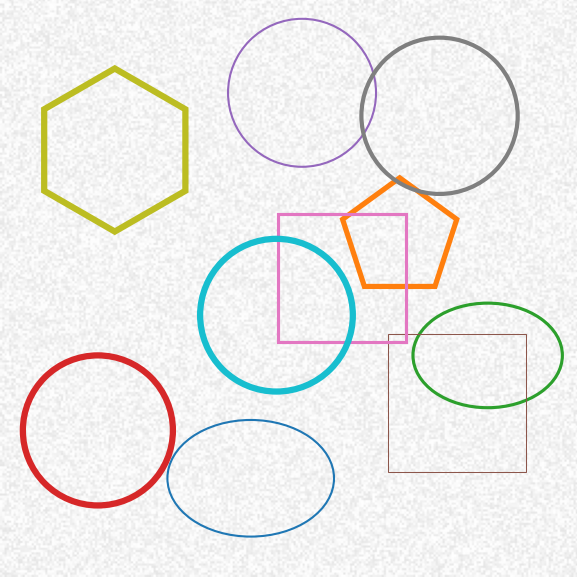[{"shape": "oval", "thickness": 1, "radius": 0.72, "center": [0.434, 0.171]}, {"shape": "pentagon", "thickness": 2.5, "radius": 0.52, "center": [0.692, 0.587]}, {"shape": "oval", "thickness": 1.5, "radius": 0.65, "center": [0.844, 0.384]}, {"shape": "circle", "thickness": 3, "radius": 0.65, "center": [0.169, 0.254]}, {"shape": "circle", "thickness": 1, "radius": 0.64, "center": [0.523, 0.838]}, {"shape": "square", "thickness": 0.5, "radius": 0.6, "center": [0.791, 0.301]}, {"shape": "square", "thickness": 1.5, "radius": 0.55, "center": [0.593, 0.517]}, {"shape": "circle", "thickness": 2, "radius": 0.68, "center": [0.761, 0.799]}, {"shape": "hexagon", "thickness": 3, "radius": 0.71, "center": [0.199, 0.739]}, {"shape": "circle", "thickness": 3, "radius": 0.66, "center": [0.479, 0.453]}]